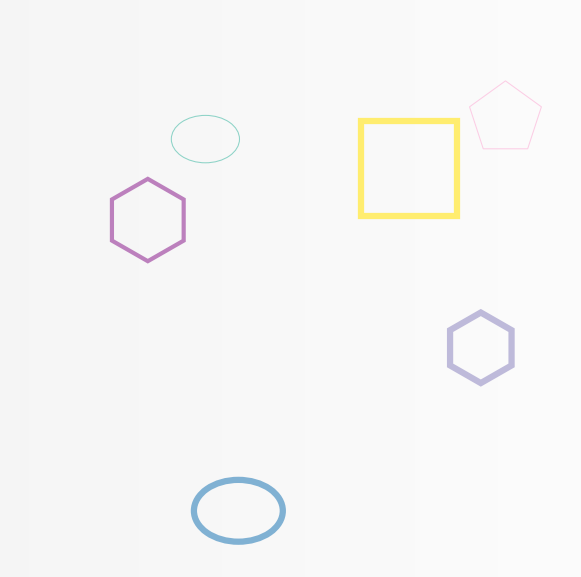[{"shape": "oval", "thickness": 0.5, "radius": 0.29, "center": [0.353, 0.758]}, {"shape": "hexagon", "thickness": 3, "radius": 0.31, "center": [0.827, 0.397]}, {"shape": "oval", "thickness": 3, "radius": 0.38, "center": [0.41, 0.115]}, {"shape": "pentagon", "thickness": 0.5, "radius": 0.33, "center": [0.87, 0.794]}, {"shape": "hexagon", "thickness": 2, "radius": 0.36, "center": [0.254, 0.618]}, {"shape": "square", "thickness": 3, "radius": 0.41, "center": [0.704, 0.707]}]